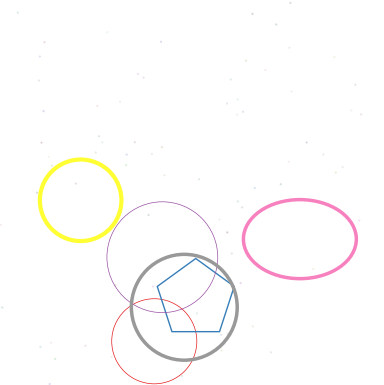[{"shape": "circle", "thickness": 0.5, "radius": 0.55, "center": [0.401, 0.114]}, {"shape": "pentagon", "thickness": 1, "radius": 0.53, "center": [0.508, 0.224]}, {"shape": "circle", "thickness": 0.5, "radius": 0.72, "center": [0.422, 0.332]}, {"shape": "circle", "thickness": 3, "radius": 0.53, "center": [0.209, 0.48]}, {"shape": "oval", "thickness": 2.5, "radius": 0.73, "center": [0.779, 0.379]}, {"shape": "circle", "thickness": 2.5, "radius": 0.69, "center": [0.479, 0.202]}]